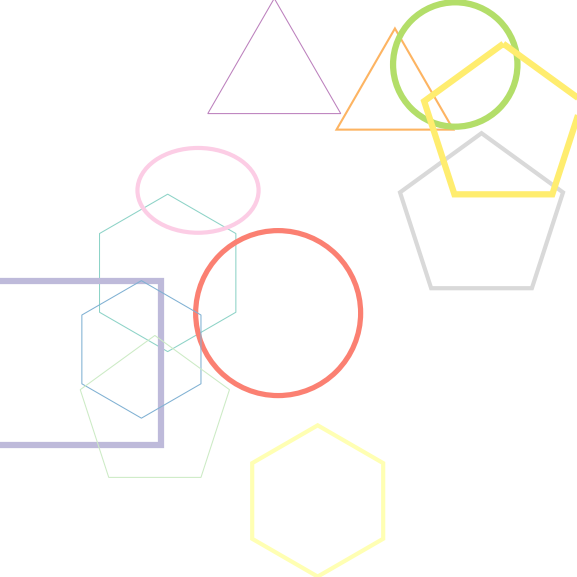[{"shape": "hexagon", "thickness": 0.5, "radius": 0.68, "center": [0.29, 0.527]}, {"shape": "hexagon", "thickness": 2, "radius": 0.65, "center": [0.55, 0.132]}, {"shape": "square", "thickness": 3, "radius": 0.71, "center": [0.137, 0.37]}, {"shape": "circle", "thickness": 2.5, "radius": 0.71, "center": [0.482, 0.457]}, {"shape": "hexagon", "thickness": 0.5, "radius": 0.6, "center": [0.245, 0.394]}, {"shape": "triangle", "thickness": 1, "radius": 0.58, "center": [0.684, 0.833]}, {"shape": "circle", "thickness": 3, "radius": 0.54, "center": [0.788, 0.887]}, {"shape": "oval", "thickness": 2, "radius": 0.52, "center": [0.343, 0.67]}, {"shape": "pentagon", "thickness": 2, "radius": 0.74, "center": [0.834, 0.62]}, {"shape": "triangle", "thickness": 0.5, "radius": 0.66, "center": [0.475, 0.869]}, {"shape": "pentagon", "thickness": 0.5, "radius": 0.68, "center": [0.268, 0.282]}, {"shape": "pentagon", "thickness": 3, "radius": 0.72, "center": [0.872, 0.779]}]